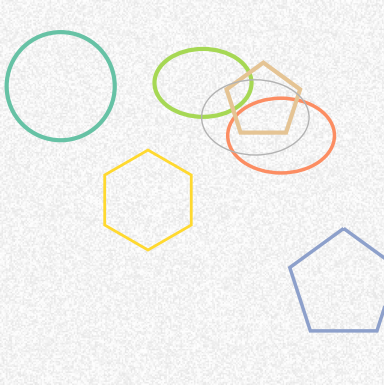[{"shape": "circle", "thickness": 3, "radius": 0.7, "center": [0.158, 0.776]}, {"shape": "oval", "thickness": 2.5, "radius": 0.69, "center": [0.73, 0.648]}, {"shape": "pentagon", "thickness": 2.5, "radius": 0.74, "center": [0.893, 0.26]}, {"shape": "oval", "thickness": 3, "radius": 0.63, "center": [0.527, 0.785]}, {"shape": "hexagon", "thickness": 2, "radius": 0.65, "center": [0.384, 0.48]}, {"shape": "pentagon", "thickness": 3, "radius": 0.5, "center": [0.684, 0.737]}, {"shape": "oval", "thickness": 1, "radius": 0.7, "center": [0.663, 0.695]}]